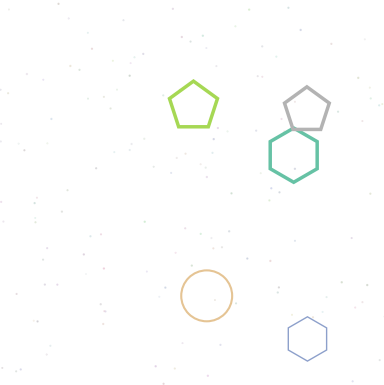[{"shape": "hexagon", "thickness": 2.5, "radius": 0.35, "center": [0.763, 0.597]}, {"shape": "hexagon", "thickness": 1, "radius": 0.29, "center": [0.799, 0.12]}, {"shape": "pentagon", "thickness": 2.5, "radius": 0.33, "center": [0.503, 0.724]}, {"shape": "circle", "thickness": 1.5, "radius": 0.33, "center": [0.537, 0.232]}, {"shape": "pentagon", "thickness": 2.5, "radius": 0.31, "center": [0.797, 0.713]}]